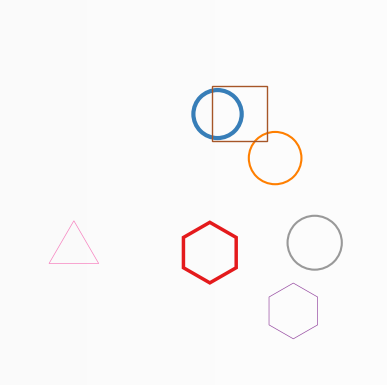[{"shape": "hexagon", "thickness": 2.5, "radius": 0.39, "center": [0.541, 0.344]}, {"shape": "circle", "thickness": 3, "radius": 0.31, "center": [0.561, 0.704]}, {"shape": "hexagon", "thickness": 0.5, "radius": 0.36, "center": [0.757, 0.192]}, {"shape": "circle", "thickness": 1.5, "radius": 0.34, "center": [0.71, 0.589]}, {"shape": "square", "thickness": 1, "radius": 0.36, "center": [0.617, 0.706]}, {"shape": "triangle", "thickness": 0.5, "radius": 0.37, "center": [0.191, 0.353]}, {"shape": "circle", "thickness": 1.5, "radius": 0.35, "center": [0.812, 0.37]}]